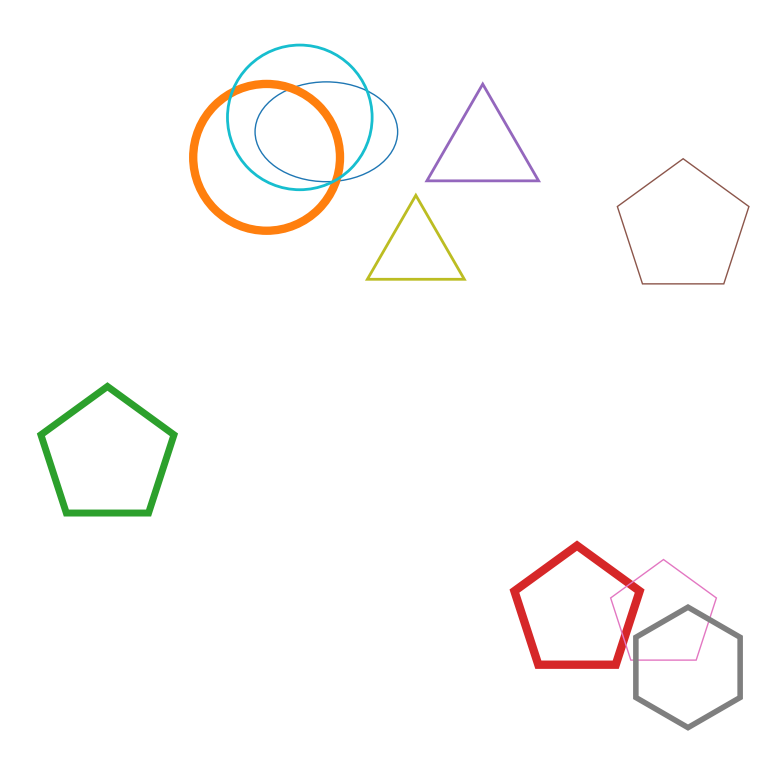[{"shape": "oval", "thickness": 0.5, "radius": 0.46, "center": [0.424, 0.829]}, {"shape": "circle", "thickness": 3, "radius": 0.48, "center": [0.346, 0.796]}, {"shape": "pentagon", "thickness": 2.5, "radius": 0.45, "center": [0.14, 0.407]}, {"shape": "pentagon", "thickness": 3, "radius": 0.43, "center": [0.749, 0.206]}, {"shape": "triangle", "thickness": 1, "radius": 0.42, "center": [0.627, 0.807]}, {"shape": "pentagon", "thickness": 0.5, "radius": 0.45, "center": [0.887, 0.704]}, {"shape": "pentagon", "thickness": 0.5, "radius": 0.36, "center": [0.862, 0.201]}, {"shape": "hexagon", "thickness": 2, "radius": 0.39, "center": [0.894, 0.133]}, {"shape": "triangle", "thickness": 1, "radius": 0.36, "center": [0.54, 0.674]}, {"shape": "circle", "thickness": 1, "radius": 0.47, "center": [0.389, 0.848]}]